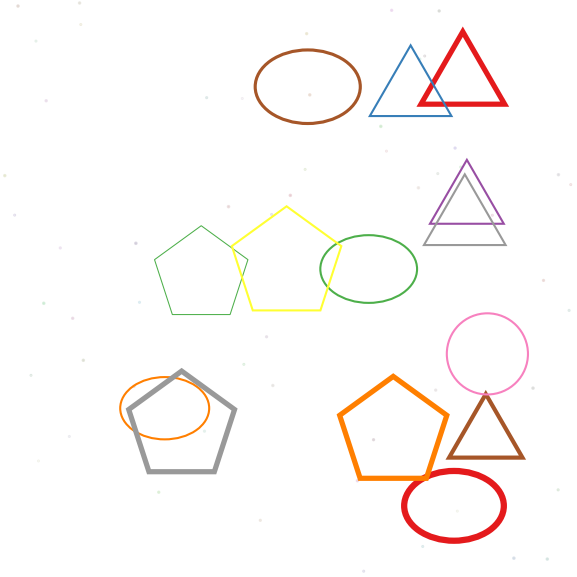[{"shape": "triangle", "thickness": 2.5, "radius": 0.42, "center": [0.801, 0.861]}, {"shape": "oval", "thickness": 3, "radius": 0.43, "center": [0.786, 0.123]}, {"shape": "triangle", "thickness": 1, "radius": 0.41, "center": [0.711, 0.839]}, {"shape": "oval", "thickness": 1, "radius": 0.42, "center": [0.638, 0.533]}, {"shape": "pentagon", "thickness": 0.5, "radius": 0.43, "center": [0.348, 0.523]}, {"shape": "triangle", "thickness": 1, "radius": 0.37, "center": [0.808, 0.649]}, {"shape": "oval", "thickness": 1, "radius": 0.39, "center": [0.285, 0.292]}, {"shape": "pentagon", "thickness": 2.5, "radius": 0.49, "center": [0.681, 0.25]}, {"shape": "pentagon", "thickness": 1, "radius": 0.5, "center": [0.496, 0.542]}, {"shape": "triangle", "thickness": 2, "radius": 0.37, "center": [0.841, 0.243]}, {"shape": "oval", "thickness": 1.5, "radius": 0.45, "center": [0.533, 0.849]}, {"shape": "circle", "thickness": 1, "radius": 0.35, "center": [0.844, 0.386]}, {"shape": "triangle", "thickness": 1, "radius": 0.41, "center": [0.805, 0.616]}, {"shape": "pentagon", "thickness": 2.5, "radius": 0.48, "center": [0.315, 0.26]}]